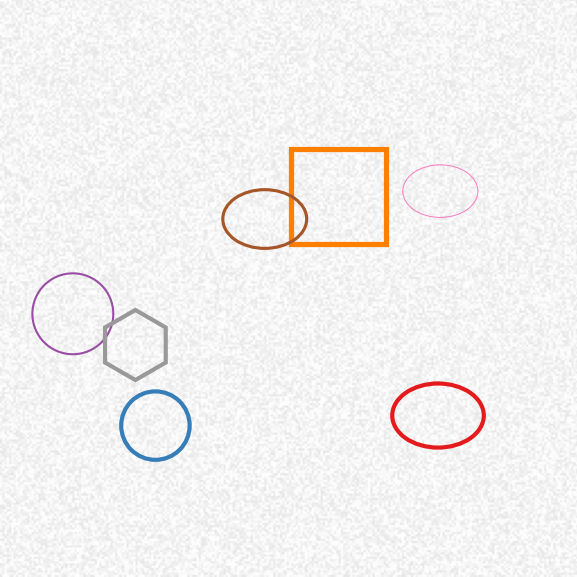[{"shape": "oval", "thickness": 2, "radius": 0.4, "center": [0.758, 0.28]}, {"shape": "circle", "thickness": 2, "radius": 0.3, "center": [0.269, 0.262]}, {"shape": "circle", "thickness": 1, "radius": 0.35, "center": [0.126, 0.456]}, {"shape": "square", "thickness": 2.5, "radius": 0.41, "center": [0.586, 0.659]}, {"shape": "oval", "thickness": 1.5, "radius": 0.36, "center": [0.458, 0.62]}, {"shape": "oval", "thickness": 0.5, "radius": 0.33, "center": [0.762, 0.668]}, {"shape": "hexagon", "thickness": 2, "radius": 0.3, "center": [0.234, 0.402]}]